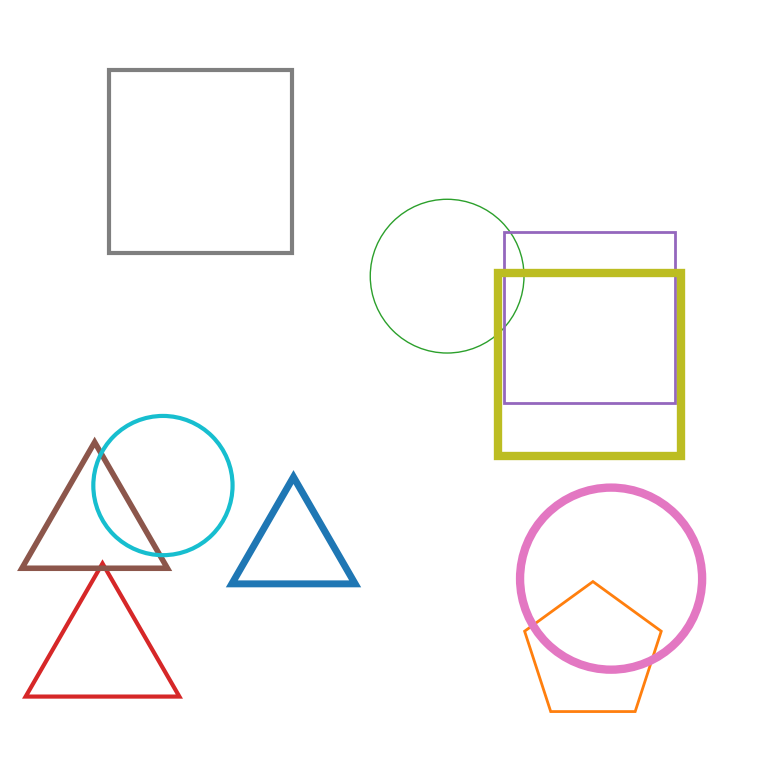[{"shape": "triangle", "thickness": 2.5, "radius": 0.46, "center": [0.381, 0.288]}, {"shape": "pentagon", "thickness": 1, "radius": 0.47, "center": [0.77, 0.151]}, {"shape": "circle", "thickness": 0.5, "radius": 0.5, "center": [0.581, 0.641]}, {"shape": "triangle", "thickness": 1.5, "radius": 0.58, "center": [0.133, 0.153]}, {"shape": "square", "thickness": 1, "radius": 0.56, "center": [0.766, 0.588]}, {"shape": "triangle", "thickness": 2, "radius": 0.55, "center": [0.123, 0.317]}, {"shape": "circle", "thickness": 3, "radius": 0.59, "center": [0.794, 0.249]}, {"shape": "square", "thickness": 1.5, "radius": 0.59, "center": [0.26, 0.79]}, {"shape": "square", "thickness": 3, "radius": 0.59, "center": [0.766, 0.527]}, {"shape": "circle", "thickness": 1.5, "radius": 0.45, "center": [0.212, 0.369]}]